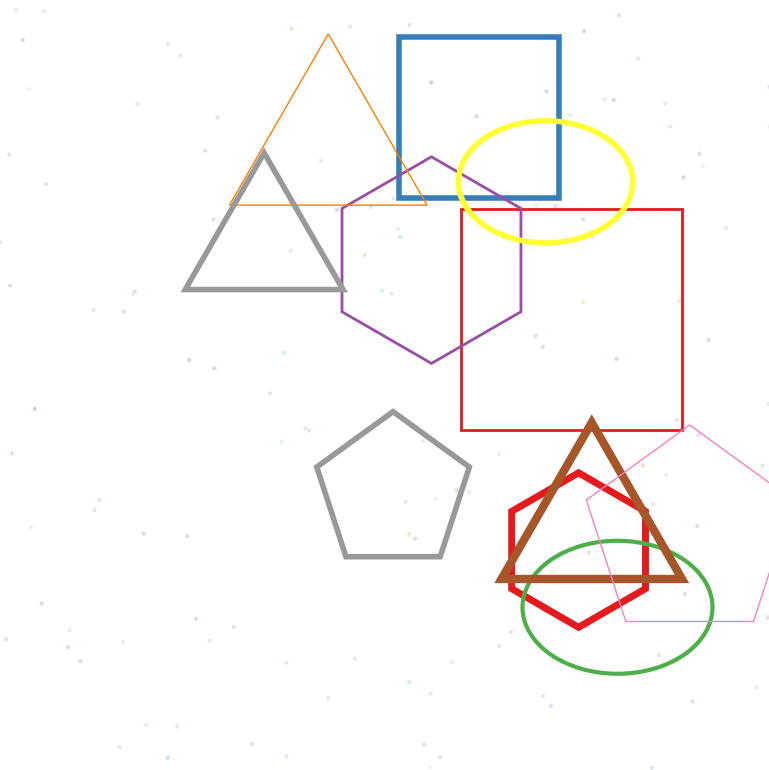[{"shape": "hexagon", "thickness": 2.5, "radius": 0.5, "center": [0.751, 0.286]}, {"shape": "square", "thickness": 1, "radius": 0.72, "center": [0.743, 0.585]}, {"shape": "square", "thickness": 2, "radius": 0.52, "center": [0.622, 0.847]}, {"shape": "oval", "thickness": 1.5, "radius": 0.62, "center": [0.802, 0.211]}, {"shape": "hexagon", "thickness": 1, "radius": 0.67, "center": [0.56, 0.662]}, {"shape": "triangle", "thickness": 0.5, "radius": 0.74, "center": [0.426, 0.808]}, {"shape": "oval", "thickness": 2, "radius": 0.57, "center": [0.709, 0.764]}, {"shape": "triangle", "thickness": 3, "radius": 0.68, "center": [0.768, 0.316]}, {"shape": "pentagon", "thickness": 0.5, "radius": 0.71, "center": [0.896, 0.307]}, {"shape": "triangle", "thickness": 2, "radius": 0.59, "center": [0.343, 0.683]}, {"shape": "pentagon", "thickness": 2, "radius": 0.52, "center": [0.51, 0.361]}]